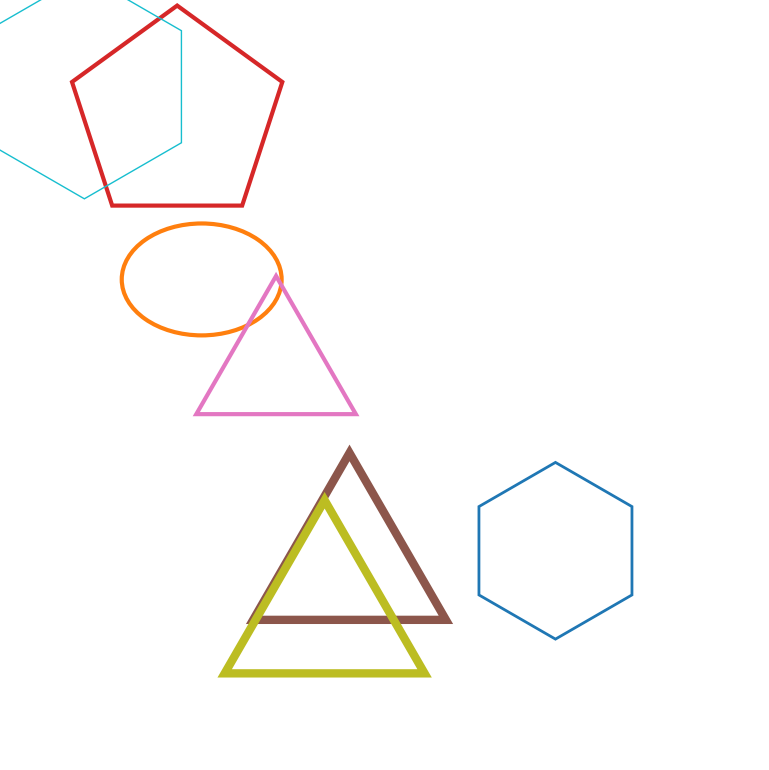[{"shape": "hexagon", "thickness": 1, "radius": 0.57, "center": [0.721, 0.285]}, {"shape": "oval", "thickness": 1.5, "radius": 0.52, "center": [0.262, 0.637]}, {"shape": "pentagon", "thickness": 1.5, "radius": 0.72, "center": [0.23, 0.849]}, {"shape": "triangle", "thickness": 3, "radius": 0.72, "center": [0.454, 0.267]}, {"shape": "triangle", "thickness": 1.5, "radius": 0.6, "center": [0.359, 0.522]}, {"shape": "triangle", "thickness": 3, "radius": 0.75, "center": [0.422, 0.2]}, {"shape": "hexagon", "thickness": 0.5, "radius": 0.73, "center": [0.11, 0.887]}]